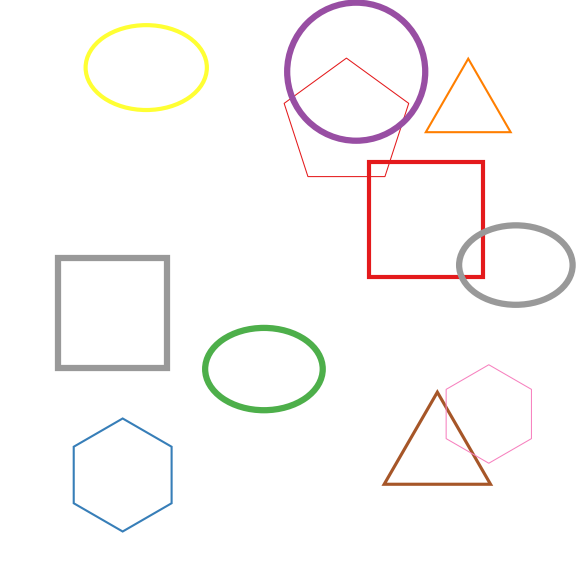[{"shape": "pentagon", "thickness": 0.5, "radius": 0.57, "center": [0.6, 0.785]}, {"shape": "square", "thickness": 2, "radius": 0.5, "center": [0.737, 0.619]}, {"shape": "hexagon", "thickness": 1, "radius": 0.49, "center": [0.212, 0.177]}, {"shape": "oval", "thickness": 3, "radius": 0.51, "center": [0.457, 0.36]}, {"shape": "circle", "thickness": 3, "radius": 0.6, "center": [0.617, 0.875]}, {"shape": "triangle", "thickness": 1, "radius": 0.42, "center": [0.811, 0.813]}, {"shape": "oval", "thickness": 2, "radius": 0.52, "center": [0.253, 0.882]}, {"shape": "triangle", "thickness": 1.5, "radius": 0.53, "center": [0.757, 0.214]}, {"shape": "hexagon", "thickness": 0.5, "radius": 0.43, "center": [0.846, 0.282]}, {"shape": "square", "thickness": 3, "radius": 0.47, "center": [0.195, 0.457]}, {"shape": "oval", "thickness": 3, "radius": 0.49, "center": [0.893, 0.54]}]